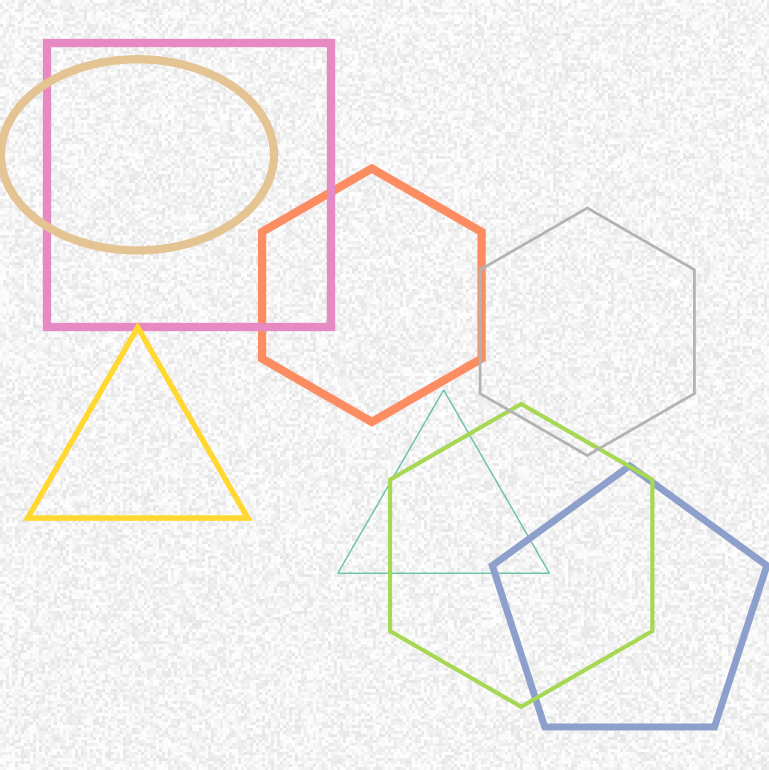[{"shape": "triangle", "thickness": 0.5, "radius": 0.79, "center": [0.576, 0.335]}, {"shape": "hexagon", "thickness": 3, "radius": 0.82, "center": [0.483, 0.617]}, {"shape": "pentagon", "thickness": 2.5, "radius": 0.94, "center": [0.818, 0.208]}, {"shape": "square", "thickness": 3, "radius": 0.92, "center": [0.246, 0.759]}, {"shape": "hexagon", "thickness": 1.5, "radius": 0.98, "center": [0.677, 0.279]}, {"shape": "triangle", "thickness": 2, "radius": 0.83, "center": [0.179, 0.41]}, {"shape": "oval", "thickness": 3, "radius": 0.89, "center": [0.178, 0.799]}, {"shape": "hexagon", "thickness": 1, "radius": 0.8, "center": [0.763, 0.569]}]